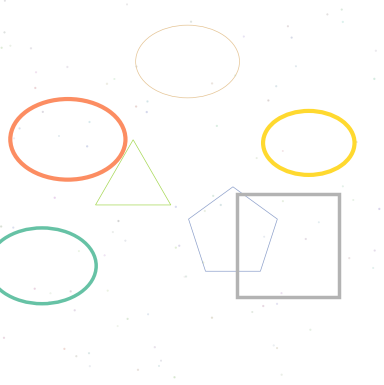[{"shape": "oval", "thickness": 2.5, "radius": 0.7, "center": [0.109, 0.31]}, {"shape": "oval", "thickness": 3, "radius": 0.75, "center": [0.176, 0.638]}, {"shape": "pentagon", "thickness": 0.5, "radius": 0.61, "center": [0.605, 0.394]}, {"shape": "triangle", "thickness": 0.5, "radius": 0.56, "center": [0.346, 0.524]}, {"shape": "oval", "thickness": 3, "radius": 0.59, "center": [0.802, 0.629]}, {"shape": "oval", "thickness": 0.5, "radius": 0.67, "center": [0.487, 0.84]}, {"shape": "square", "thickness": 2.5, "radius": 0.67, "center": [0.748, 0.363]}]